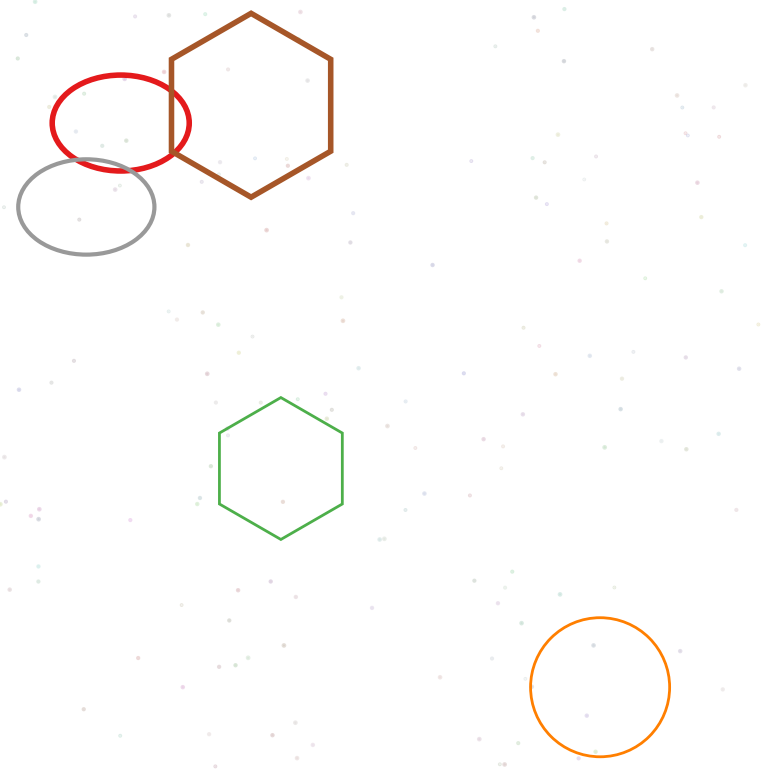[{"shape": "oval", "thickness": 2, "radius": 0.44, "center": [0.157, 0.84]}, {"shape": "hexagon", "thickness": 1, "radius": 0.46, "center": [0.365, 0.392]}, {"shape": "circle", "thickness": 1, "radius": 0.45, "center": [0.779, 0.107]}, {"shape": "hexagon", "thickness": 2, "radius": 0.6, "center": [0.326, 0.863]}, {"shape": "oval", "thickness": 1.5, "radius": 0.44, "center": [0.112, 0.731]}]